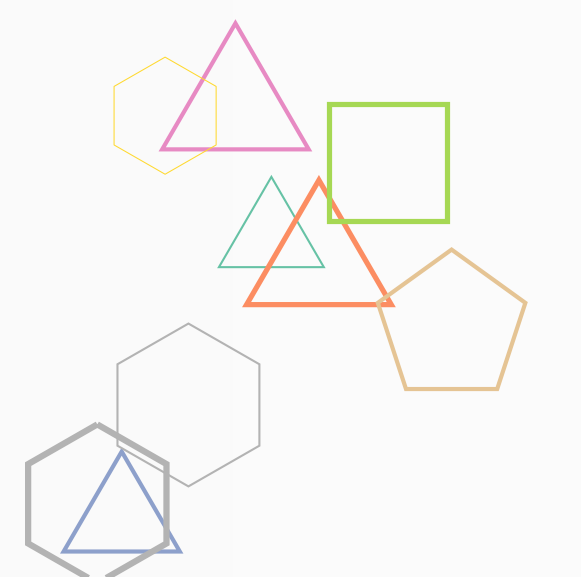[{"shape": "triangle", "thickness": 1, "radius": 0.52, "center": [0.467, 0.589]}, {"shape": "triangle", "thickness": 2.5, "radius": 0.72, "center": [0.549, 0.543]}, {"shape": "triangle", "thickness": 2, "radius": 0.58, "center": [0.209, 0.102]}, {"shape": "triangle", "thickness": 2, "radius": 0.73, "center": [0.405, 0.813]}, {"shape": "square", "thickness": 2.5, "radius": 0.5, "center": [0.668, 0.718]}, {"shape": "hexagon", "thickness": 0.5, "radius": 0.51, "center": [0.284, 0.799]}, {"shape": "pentagon", "thickness": 2, "radius": 0.67, "center": [0.777, 0.433]}, {"shape": "hexagon", "thickness": 1, "radius": 0.7, "center": [0.324, 0.298]}, {"shape": "hexagon", "thickness": 3, "radius": 0.69, "center": [0.167, 0.127]}]